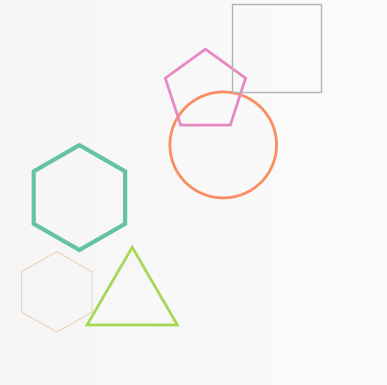[{"shape": "hexagon", "thickness": 3, "radius": 0.68, "center": [0.205, 0.487]}, {"shape": "circle", "thickness": 2, "radius": 0.69, "center": [0.576, 0.624]}, {"shape": "pentagon", "thickness": 2, "radius": 0.55, "center": [0.53, 0.763]}, {"shape": "triangle", "thickness": 2, "radius": 0.67, "center": [0.341, 0.223]}, {"shape": "hexagon", "thickness": 0.5, "radius": 0.52, "center": [0.147, 0.242]}, {"shape": "square", "thickness": 1, "radius": 0.57, "center": [0.714, 0.875]}]